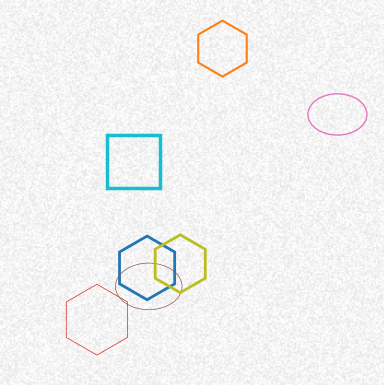[{"shape": "hexagon", "thickness": 2, "radius": 0.41, "center": [0.382, 0.304]}, {"shape": "hexagon", "thickness": 1.5, "radius": 0.36, "center": [0.578, 0.874]}, {"shape": "hexagon", "thickness": 0.5, "radius": 0.46, "center": [0.252, 0.17]}, {"shape": "oval", "thickness": 0.5, "radius": 0.43, "center": [0.386, 0.256]}, {"shape": "oval", "thickness": 1, "radius": 0.38, "center": [0.876, 0.703]}, {"shape": "hexagon", "thickness": 2, "radius": 0.38, "center": [0.468, 0.315]}, {"shape": "square", "thickness": 2.5, "radius": 0.34, "center": [0.346, 0.58]}]